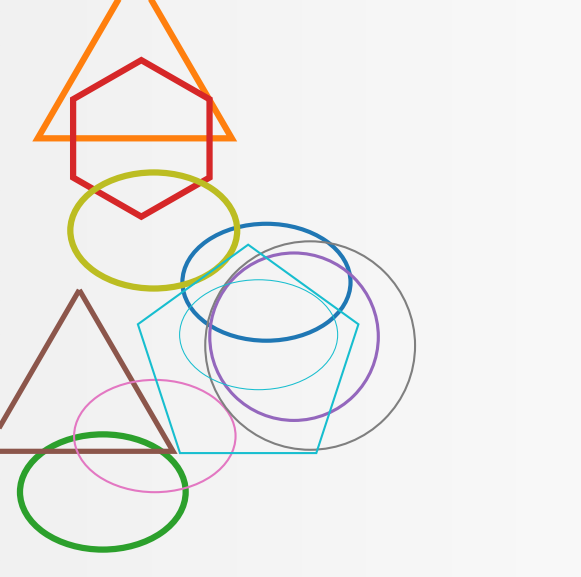[{"shape": "oval", "thickness": 2, "radius": 0.72, "center": [0.458, 0.51]}, {"shape": "triangle", "thickness": 3, "radius": 0.96, "center": [0.232, 0.856]}, {"shape": "oval", "thickness": 3, "radius": 0.71, "center": [0.177, 0.147]}, {"shape": "hexagon", "thickness": 3, "radius": 0.68, "center": [0.243, 0.759]}, {"shape": "circle", "thickness": 1.5, "radius": 0.72, "center": [0.506, 0.416]}, {"shape": "triangle", "thickness": 2.5, "radius": 0.93, "center": [0.136, 0.311]}, {"shape": "oval", "thickness": 1, "radius": 0.69, "center": [0.266, 0.244]}, {"shape": "circle", "thickness": 1, "radius": 0.9, "center": [0.534, 0.401]}, {"shape": "oval", "thickness": 3, "radius": 0.72, "center": [0.265, 0.6]}, {"shape": "oval", "thickness": 0.5, "radius": 0.68, "center": [0.445, 0.42]}, {"shape": "pentagon", "thickness": 1, "radius": 1.0, "center": [0.427, 0.376]}]